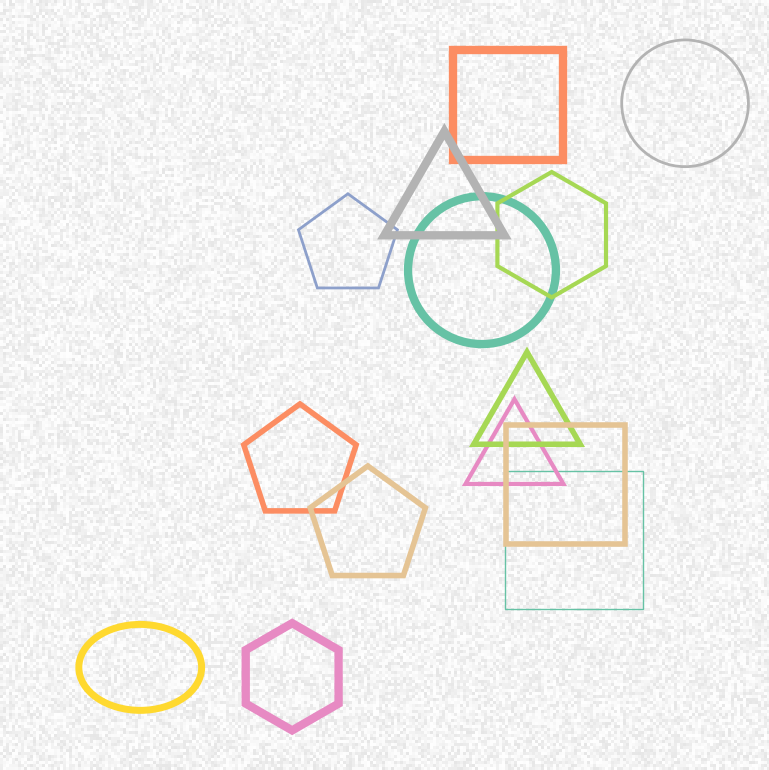[{"shape": "circle", "thickness": 3, "radius": 0.48, "center": [0.626, 0.649]}, {"shape": "square", "thickness": 0.5, "radius": 0.45, "center": [0.745, 0.298]}, {"shape": "square", "thickness": 3, "radius": 0.36, "center": [0.659, 0.863]}, {"shape": "pentagon", "thickness": 2, "radius": 0.38, "center": [0.39, 0.399]}, {"shape": "pentagon", "thickness": 1, "radius": 0.34, "center": [0.452, 0.681]}, {"shape": "hexagon", "thickness": 3, "radius": 0.35, "center": [0.379, 0.121]}, {"shape": "triangle", "thickness": 1.5, "radius": 0.37, "center": [0.668, 0.408]}, {"shape": "triangle", "thickness": 2, "radius": 0.4, "center": [0.684, 0.463]}, {"shape": "hexagon", "thickness": 1.5, "radius": 0.41, "center": [0.717, 0.695]}, {"shape": "oval", "thickness": 2.5, "radius": 0.4, "center": [0.182, 0.133]}, {"shape": "square", "thickness": 2, "radius": 0.39, "center": [0.734, 0.371]}, {"shape": "pentagon", "thickness": 2, "radius": 0.39, "center": [0.478, 0.316]}, {"shape": "triangle", "thickness": 3, "radius": 0.45, "center": [0.577, 0.739]}, {"shape": "circle", "thickness": 1, "radius": 0.41, "center": [0.89, 0.866]}]